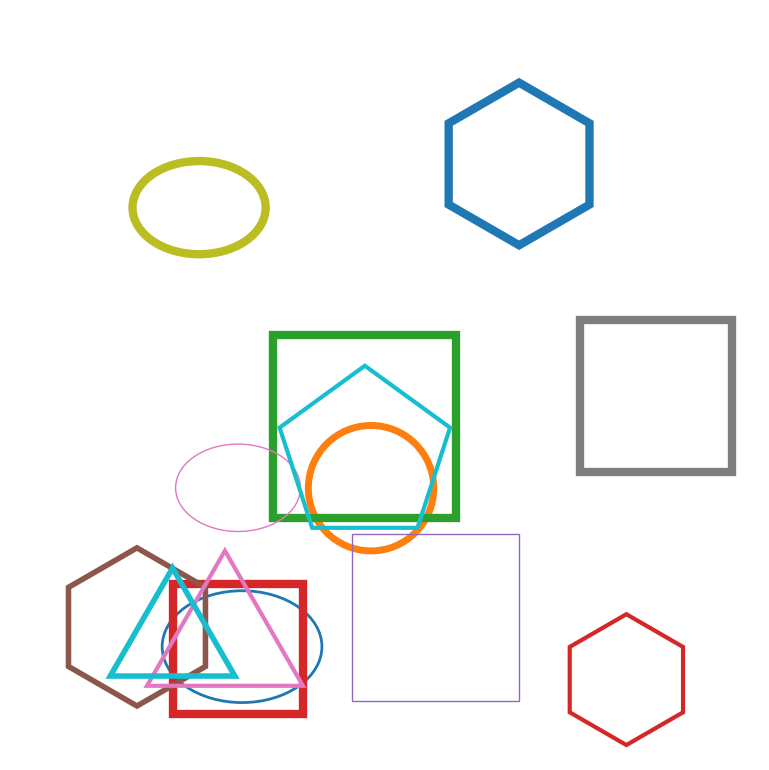[{"shape": "oval", "thickness": 1, "radius": 0.52, "center": [0.314, 0.16]}, {"shape": "hexagon", "thickness": 3, "radius": 0.53, "center": [0.674, 0.787]}, {"shape": "circle", "thickness": 2.5, "radius": 0.41, "center": [0.482, 0.366]}, {"shape": "square", "thickness": 3, "radius": 0.59, "center": [0.473, 0.446]}, {"shape": "hexagon", "thickness": 1.5, "radius": 0.42, "center": [0.813, 0.117]}, {"shape": "square", "thickness": 3, "radius": 0.42, "center": [0.309, 0.157]}, {"shape": "square", "thickness": 0.5, "radius": 0.54, "center": [0.566, 0.198]}, {"shape": "hexagon", "thickness": 2, "radius": 0.51, "center": [0.178, 0.186]}, {"shape": "triangle", "thickness": 1.5, "radius": 0.58, "center": [0.292, 0.168]}, {"shape": "oval", "thickness": 0.5, "radius": 0.41, "center": [0.309, 0.367]}, {"shape": "square", "thickness": 3, "radius": 0.49, "center": [0.852, 0.485]}, {"shape": "oval", "thickness": 3, "radius": 0.43, "center": [0.259, 0.73]}, {"shape": "triangle", "thickness": 2, "radius": 0.47, "center": [0.224, 0.169]}, {"shape": "pentagon", "thickness": 1.5, "radius": 0.58, "center": [0.474, 0.409]}]